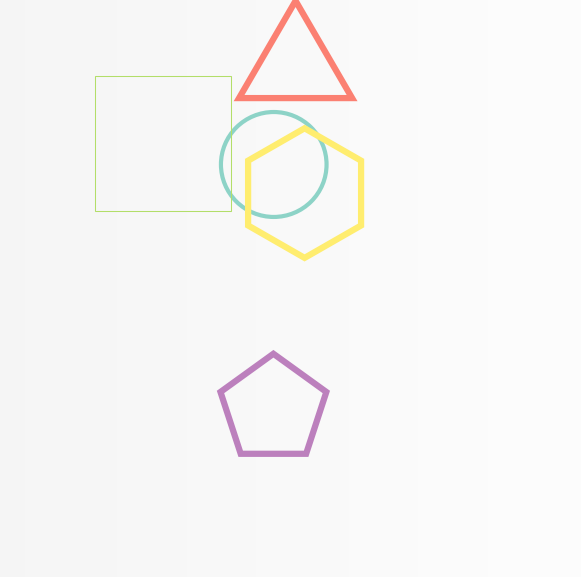[{"shape": "circle", "thickness": 2, "radius": 0.45, "center": [0.471, 0.714]}, {"shape": "triangle", "thickness": 3, "radius": 0.56, "center": [0.509, 0.885]}, {"shape": "square", "thickness": 0.5, "radius": 0.58, "center": [0.28, 0.75]}, {"shape": "pentagon", "thickness": 3, "radius": 0.48, "center": [0.47, 0.291]}, {"shape": "hexagon", "thickness": 3, "radius": 0.56, "center": [0.524, 0.665]}]